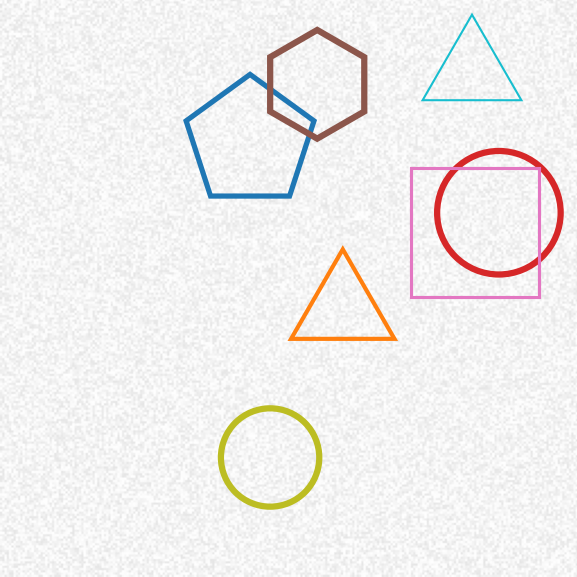[{"shape": "pentagon", "thickness": 2.5, "radius": 0.58, "center": [0.433, 0.754]}, {"shape": "triangle", "thickness": 2, "radius": 0.52, "center": [0.594, 0.464]}, {"shape": "circle", "thickness": 3, "radius": 0.53, "center": [0.864, 0.631]}, {"shape": "hexagon", "thickness": 3, "radius": 0.47, "center": [0.549, 0.853]}, {"shape": "square", "thickness": 1.5, "radius": 0.56, "center": [0.822, 0.597]}, {"shape": "circle", "thickness": 3, "radius": 0.43, "center": [0.468, 0.207]}, {"shape": "triangle", "thickness": 1, "radius": 0.49, "center": [0.817, 0.875]}]